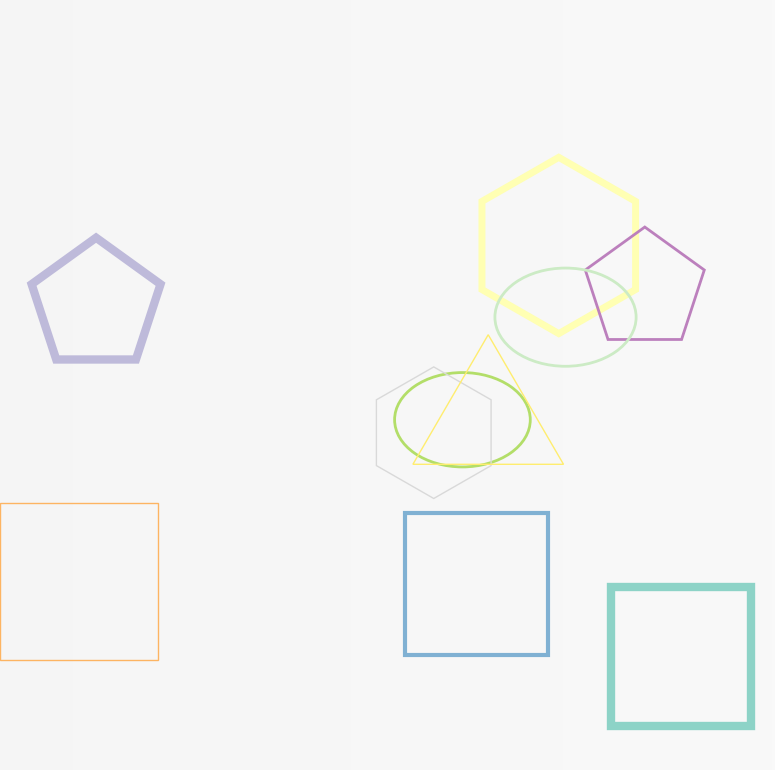[{"shape": "square", "thickness": 3, "radius": 0.45, "center": [0.879, 0.147]}, {"shape": "hexagon", "thickness": 2.5, "radius": 0.57, "center": [0.721, 0.681]}, {"shape": "pentagon", "thickness": 3, "radius": 0.44, "center": [0.124, 0.604]}, {"shape": "square", "thickness": 1.5, "radius": 0.46, "center": [0.615, 0.242]}, {"shape": "square", "thickness": 0.5, "radius": 0.51, "center": [0.102, 0.245]}, {"shape": "oval", "thickness": 1, "radius": 0.44, "center": [0.597, 0.455]}, {"shape": "hexagon", "thickness": 0.5, "radius": 0.43, "center": [0.56, 0.438]}, {"shape": "pentagon", "thickness": 1, "radius": 0.4, "center": [0.832, 0.624]}, {"shape": "oval", "thickness": 1, "radius": 0.46, "center": [0.73, 0.588]}, {"shape": "triangle", "thickness": 0.5, "radius": 0.56, "center": [0.63, 0.453]}]